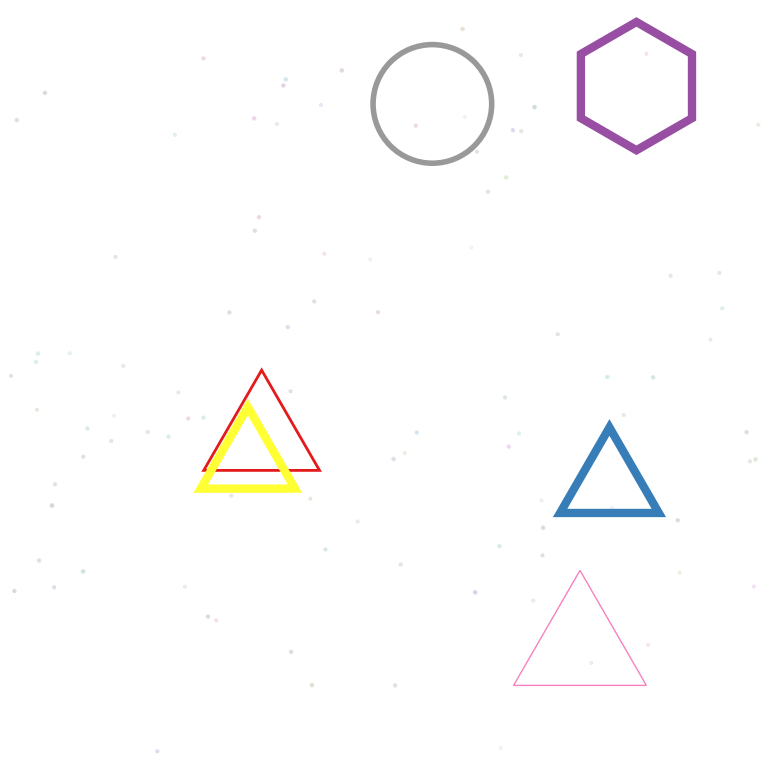[{"shape": "triangle", "thickness": 1, "radius": 0.43, "center": [0.34, 0.433]}, {"shape": "triangle", "thickness": 3, "radius": 0.37, "center": [0.792, 0.371]}, {"shape": "hexagon", "thickness": 3, "radius": 0.42, "center": [0.827, 0.888]}, {"shape": "triangle", "thickness": 3, "radius": 0.35, "center": [0.322, 0.401]}, {"shape": "triangle", "thickness": 0.5, "radius": 0.5, "center": [0.753, 0.16]}, {"shape": "circle", "thickness": 2, "radius": 0.39, "center": [0.562, 0.865]}]